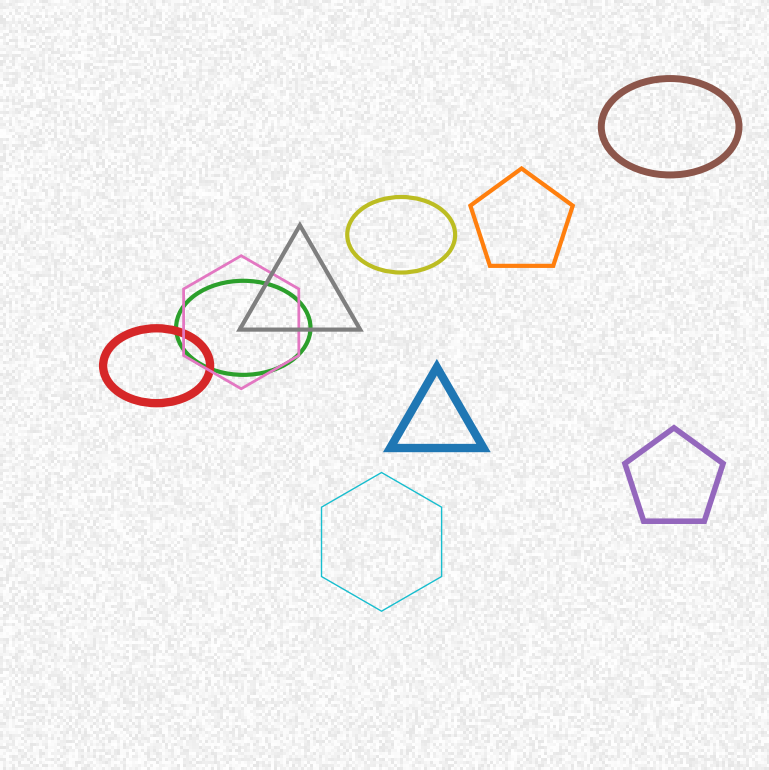[{"shape": "triangle", "thickness": 3, "radius": 0.35, "center": [0.567, 0.453]}, {"shape": "pentagon", "thickness": 1.5, "radius": 0.35, "center": [0.677, 0.711]}, {"shape": "oval", "thickness": 1.5, "radius": 0.44, "center": [0.316, 0.574]}, {"shape": "oval", "thickness": 3, "radius": 0.35, "center": [0.203, 0.525]}, {"shape": "pentagon", "thickness": 2, "radius": 0.34, "center": [0.875, 0.377]}, {"shape": "oval", "thickness": 2.5, "radius": 0.45, "center": [0.87, 0.835]}, {"shape": "hexagon", "thickness": 1, "radius": 0.43, "center": [0.313, 0.582]}, {"shape": "triangle", "thickness": 1.5, "radius": 0.45, "center": [0.39, 0.617]}, {"shape": "oval", "thickness": 1.5, "radius": 0.35, "center": [0.521, 0.695]}, {"shape": "hexagon", "thickness": 0.5, "radius": 0.45, "center": [0.496, 0.296]}]